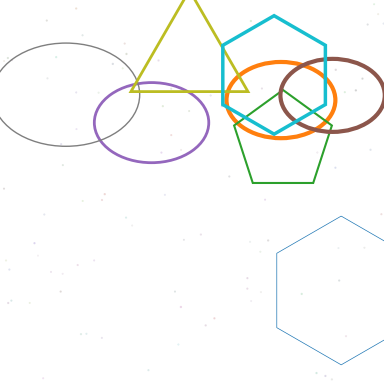[{"shape": "hexagon", "thickness": 0.5, "radius": 0.97, "center": [0.886, 0.246]}, {"shape": "oval", "thickness": 3, "radius": 0.71, "center": [0.73, 0.74]}, {"shape": "pentagon", "thickness": 1.5, "radius": 0.67, "center": [0.735, 0.633]}, {"shape": "oval", "thickness": 2, "radius": 0.74, "center": [0.394, 0.681]}, {"shape": "oval", "thickness": 3, "radius": 0.68, "center": [0.864, 0.752]}, {"shape": "oval", "thickness": 1, "radius": 0.96, "center": [0.171, 0.754]}, {"shape": "triangle", "thickness": 2, "radius": 0.88, "center": [0.492, 0.85]}, {"shape": "hexagon", "thickness": 2.5, "radius": 0.77, "center": [0.712, 0.805]}]